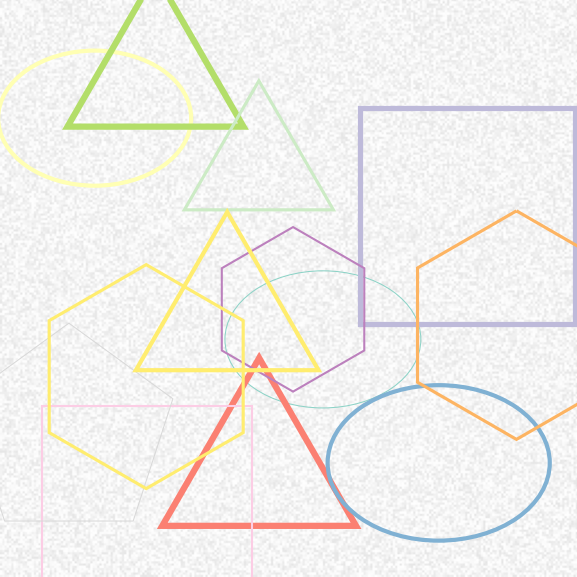[{"shape": "oval", "thickness": 0.5, "radius": 0.85, "center": [0.559, 0.411]}, {"shape": "oval", "thickness": 2, "radius": 0.84, "center": [0.164, 0.795]}, {"shape": "square", "thickness": 2.5, "radius": 0.93, "center": [0.809, 0.625]}, {"shape": "triangle", "thickness": 3, "radius": 0.97, "center": [0.449, 0.185]}, {"shape": "oval", "thickness": 2, "radius": 0.96, "center": [0.76, 0.198]}, {"shape": "hexagon", "thickness": 1.5, "radius": 0.99, "center": [0.894, 0.436]}, {"shape": "triangle", "thickness": 3, "radius": 0.88, "center": [0.269, 0.868]}, {"shape": "square", "thickness": 1, "radius": 0.91, "center": [0.254, 0.115]}, {"shape": "pentagon", "thickness": 0.5, "radius": 0.95, "center": [0.119, 0.25]}, {"shape": "hexagon", "thickness": 1, "radius": 0.71, "center": [0.507, 0.463]}, {"shape": "triangle", "thickness": 1.5, "radius": 0.74, "center": [0.448, 0.71]}, {"shape": "triangle", "thickness": 2, "radius": 0.91, "center": [0.393, 0.449]}, {"shape": "hexagon", "thickness": 1.5, "radius": 0.97, "center": [0.253, 0.347]}]